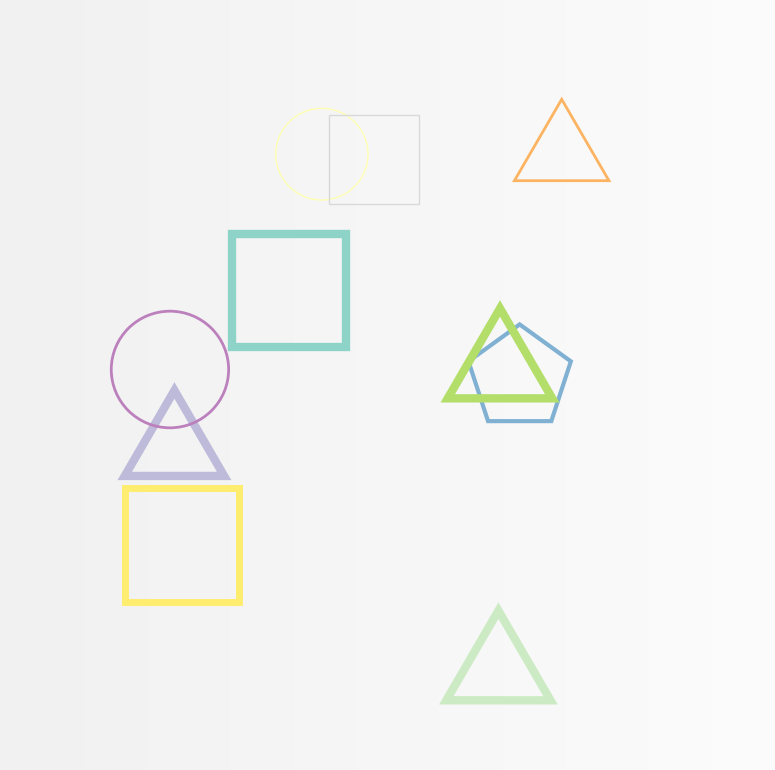[{"shape": "square", "thickness": 3, "radius": 0.37, "center": [0.373, 0.623]}, {"shape": "circle", "thickness": 0.5, "radius": 0.3, "center": [0.415, 0.8]}, {"shape": "triangle", "thickness": 3, "radius": 0.37, "center": [0.225, 0.419]}, {"shape": "pentagon", "thickness": 1.5, "radius": 0.35, "center": [0.671, 0.509]}, {"shape": "triangle", "thickness": 1, "radius": 0.35, "center": [0.725, 0.801]}, {"shape": "triangle", "thickness": 3, "radius": 0.39, "center": [0.645, 0.522]}, {"shape": "square", "thickness": 0.5, "radius": 0.29, "center": [0.482, 0.793]}, {"shape": "circle", "thickness": 1, "radius": 0.38, "center": [0.219, 0.52]}, {"shape": "triangle", "thickness": 3, "radius": 0.39, "center": [0.643, 0.129]}, {"shape": "square", "thickness": 2.5, "radius": 0.37, "center": [0.235, 0.292]}]